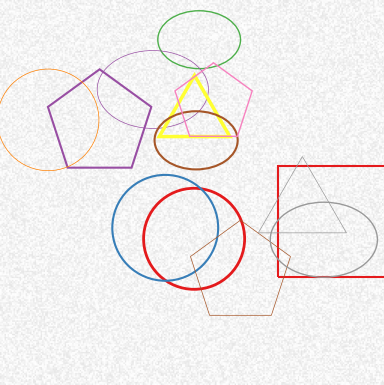[{"shape": "square", "thickness": 1.5, "radius": 0.73, "center": [0.868, 0.425]}, {"shape": "circle", "thickness": 2, "radius": 0.66, "center": [0.504, 0.38]}, {"shape": "circle", "thickness": 1.5, "radius": 0.69, "center": [0.429, 0.408]}, {"shape": "oval", "thickness": 1, "radius": 0.54, "center": [0.517, 0.897]}, {"shape": "pentagon", "thickness": 1.5, "radius": 0.71, "center": [0.259, 0.679]}, {"shape": "oval", "thickness": 0.5, "radius": 0.72, "center": [0.397, 0.768]}, {"shape": "circle", "thickness": 0.5, "radius": 0.66, "center": [0.125, 0.689]}, {"shape": "triangle", "thickness": 2.5, "radius": 0.53, "center": [0.505, 0.698]}, {"shape": "oval", "thickness": 1.5, "radius": 0.54, "center": [0.509, 0.636]}, {"shape": "pentagon", "thickness": 0.5, "radius": 0.68, "center": [0.625, 0.291]}, {"shape": "pentagon", "thickness": 1, "radius": 0.53, "center": [0.555, 0.731]}, {"shape": "oval", "thickness": 1, "radius": 0.7, "center": [0.841, 0.377]}, {"shape": "triangle", "thickness": 0.5, "radius": 0.66, "center": [0.785, 0.461]}]